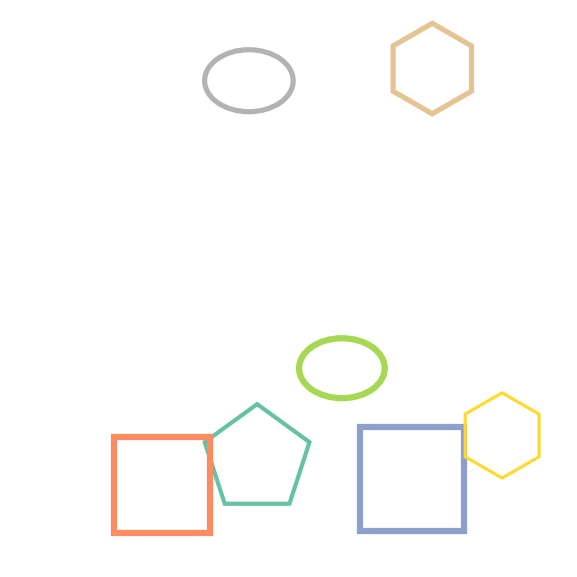[{"shape": "pentagon", "thickness": 2, "radius": 0.48, "center": [0.445, 0.204]}, {"shape": "square", "thickness": 3, "radius": 0.41, "center": [0.28, 0.159]}, {"shape": "square", "thickness": 3, "radius": 0.45, "center": [0.713, 0.17]}, {"shape": "oval", "thickness": 3, "radius": 0.37, "center": [0.592, 0.362]}, {"shape": "hexagon", "thickness": 1.5, "radius": 0.37, "center": [0.869, 0.245]}, {"shape": "hexagon", "thickness": 2.5, "radius": 0.39, "center": [0.749, 0.88]}, {"shape": "oval", "thickness": 2.5, "radius": 0.38, "center": [0.431, 0.859]}]